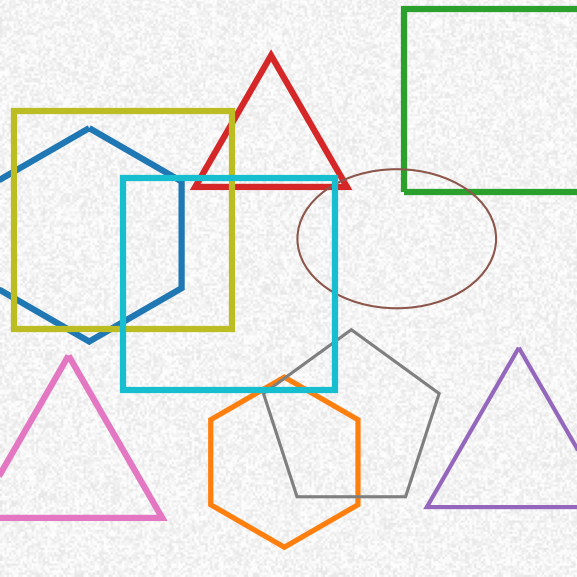[{"shape": "hexagon", "thickness": 3, "radius": 0.92, "center": [0.154, 0.593]}, {"shape": "hexagon", "thickness": 2.5, "radius": 0.74, "center": [0.492, 0.199]}, {"shape": "square", "thickness": 3, "radius": 0.79, "center": [0.859, 0.825]}, {"shape": "triangle", "thickness": 3, "radius": 0.76, "center": [0.469, 0.751]}, {"shape": "triangle", "thickness": 2, "radius": 0.92, "center": [0.898, 0.213]}, {"shape": "oval", "thickness": 1, "radius": 0.86, "center": [0.687, 0.586]}, {"shape": "triangle", "thickness": 3, "radius": 0.94, "center": [0.119, 0.196]}, {"shape": "pentagon", "thickness": 1.5, "radius": 0.8, "center": [0.608, 0.268]}, {"shape": "square", "thickness": 3, "radius": 0.95, "center": [0.213, 0.618]}, {"shape": "square", "thickness": 3, "radius": 0.92, "center": [0.396, 0.507]}]